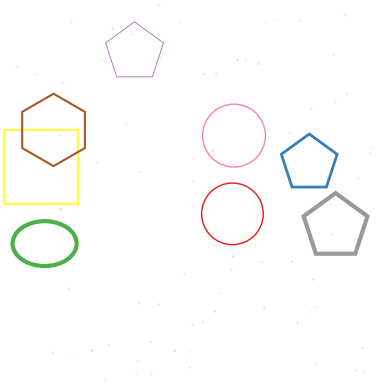[{"shape": "circle", "thickness": 1, "radius": 0.4, "center": [0.604, 0.444]}, {"shape": "pentagon", "thickness": 2, "radius": 0.38, "center": [0.803, 0.576]}, {"shape": "oval", "thickness": 3, "radius": 0.42, "center": [0.116, 0.367]}, {"shape": "pentagon", "thickness": 0.5, "radius": 0.39, "center": [0.349, 0.864]}, {"shape": "square", "thickness": 1.5, "radius": 0.48, "center": [0.106, 0.566]}, {"shape": "hexagon", "thickness": 1.5, "radius": 0.47, "center": [0.139, 0.663]}, {"shape": "circle", "thickness": 1, "radius": 0.41, "center": [0.608, 0.648]}, {"shape": "pentagon", "thickness": 3, "radius": 0.44, "center": [0.872, 0.411]}]